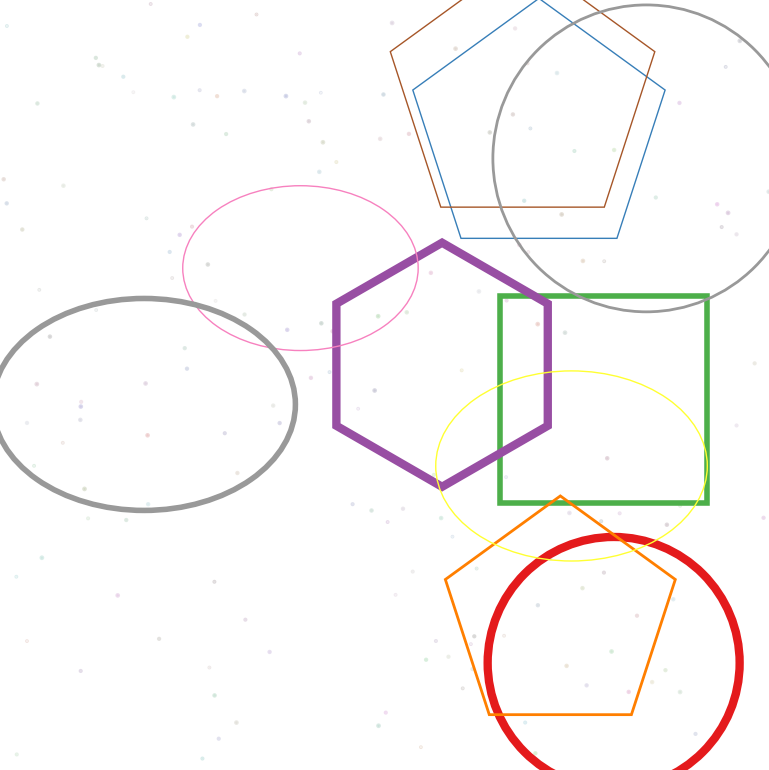[{"shape": "circle", "thickness": 3, "radius": 0.82, "center": [0.797, 0.139]}, {"shape": "pentagon", "thickness": 0.5, "radius": 0.86, "center": [0.7, 0.83]}, {"shape": "square", "thickness": 2, "radius": 0.67, "center": [0.784, 0.481]}, {"shape": "hexagon", "thickness": 3, "radius": 0.79, "center": [0.574, 0.526]}, {"shape": "pentagon", "thickness": 1, "radius": 0.79, "center": [0.728, 0.199]}, {"shape": "oval", "thickness": 0.5, "radius": 0.88, "center": [0.742, 0.395]}, {"shape": "pentagon", "thickness": 0.5, "radius": 0.9, "center": [0.679, 0.877]}, {"shape": "oval", "thickness": 0.5, "radius": 0.76, "center": [0.39, 0.652]}, {"shape": "oval", "thickness": 2, "radius": 0.98, "center": [0.187, 0.475]}, {"shape": "circle", "thickness": 1, "radius": 1.0, "center": [0.839, 0.794]}]